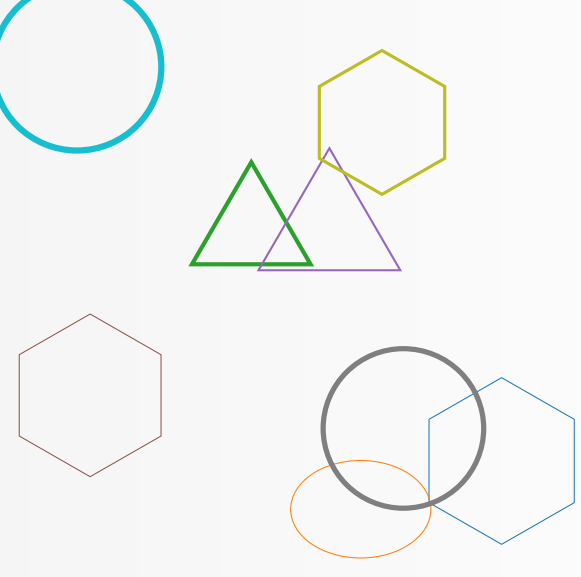[{"shape": "hexagon", "thickness": 0.5, "radius": 0.72, "center": [0.863, 0.201]}, {"shape": "oval", "thickness": 0.5, "radius": 0.6, "center": [0.621, 0.117]}, {"shape": "triangle", "thickness": 2, "radius": 0.59, "center": [0.432, 0.6]}, {"shape": "triangle", "thickness": 1, "radius": 0.7, "center": [0.567, 0.602]}, {"shape": "hexagon", "thickness": 0.5, "radius": 0.7, "center": [0.155, 0.315]}, {"shape": "circle", "thickness": 2.5, "radius": 0.69, "center": [0.694, 0.257]}, {"shape": "hexagon", "thickness": 1.5, "radius": 0.62, "center": [0.657, 0.787]}, {"shape": "circle", "thickness": 3, "radius": 0.72, "center": [0.133, 0.884]}]